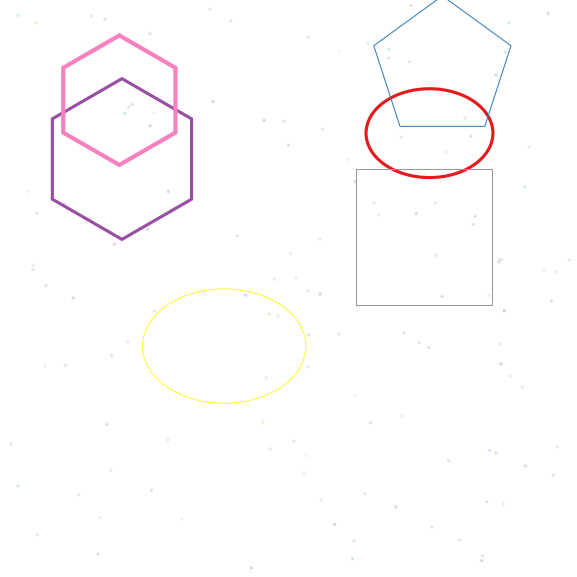[{"shape": "oval", "thickness": 1.5, "radius": 0.55, "center": [0.744, 0.769]}, {"shape": "pentagon", "thickness": 0.5, "radius": 0.62, "center": [0.766, 0.881]}, {"shape": "hexagon", "thickness": 1.5, "radius": 0.7, "center": [0.211, 0.724]}, {"shape": "oval", "thickness": 0.5, "radius": 0.71, "center": [0.388, 0.4]}, {"shape": "hexagon", "thickness": 2, "radius": 0.56, "center": [0.207, 0.826]}, {"shape": "square", "thickness": 0.5, "radius": 0.59, "center": [0.734, 0.589]}]